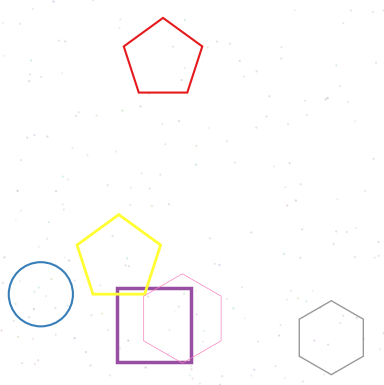[{"shape": "pentagon", "thickness": 1.5, "radius": 0.54, "center": [0.423, 0.846]}, {"shape": "circle", "thickness": 1.5, "radius": 0.42, "center": [0.106, 0.236]}, {"shape": "square", "thickness": 2.5, "radius": 0.48, "center": [0.4, 0.155]}, {"shape": "pentagon", "thickness": 2, "radius": 0.57, "center": [0.309, 0.328]}, {"shape": "hexagon", "thickness": 0.5, "radius": 0.58, "center": [0.474, 0.173]}, {"shape": "hexagon", "thickness": 1, "radius": 0.48, "center": [0.861, 0.123]}]